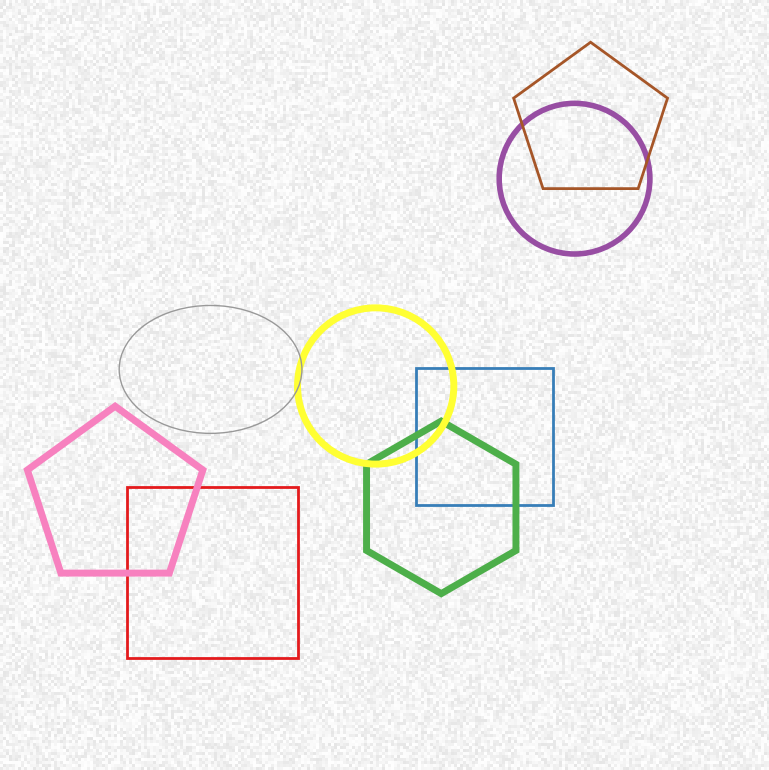[{"shape": "square", "thickness": 1, "radius": 0.56, "center": [0.276, 0.257]}, {"shape": "square", "thickness": 1, "radius": 0.44, "center": [0.629, 0.433]}, {"shape": "hexagon", "thickness": 2.5, "radius": 0.56, "center": [0.573, 0.341]}, {"shape": "circle", "thickness": 2, "radius": 0.49, "center": [0.746, 0.768]}, {"shape": "circle", "thickness": 2.5, "radius": 0.51, "center": [0.488, 0.499]}, {"shape": "pentagon", "thickness": 1, "radius": 0.53, "center": [0.767, 0.84]}, {"shape": "pentagon", "thickness": 2.5, "radius": 0.6, "center": [0.15, 0.353]}, {"shape": "oval", "thickness": 0.5, "radius": 0.59, "center": [0.273, 0.52]}]